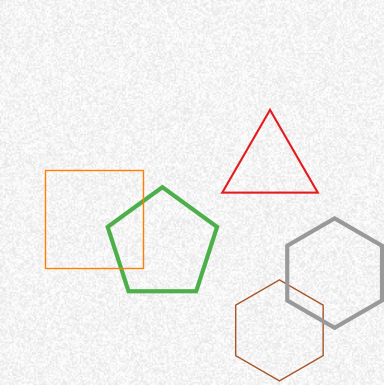[{"shape": "triangle", "thickness": 1.5, "radius": 0.72, "center": [0.701, 0.571]}, {"shape": "pentagon", "thickness": 3, "radius": 0.75, "center": [0.422, 0.364]}, {"shape": "square", "thickness": 1, "radius": 0.64, "center": [0.245, 0.432]}, {"shape": "hexagon", "thickness": 1, "radius": 0.66, "center": [0.726, 0.142]}, {"shape": "hexagon", "thickness": 3, "radius": 0.71, "center": [0.869, 0.291]}]